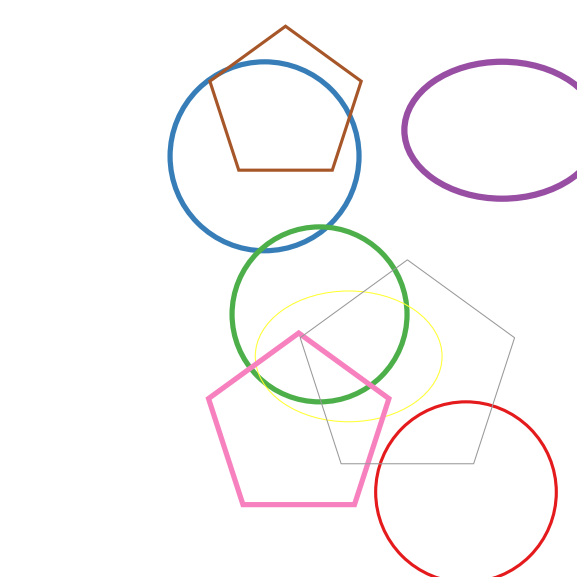[{"shape": "circle", "thickness": 1.5, "radius": 0.78, "center": [0.807, 0.147]}, {"shape": "circle", "thickness": 2.5, "radius": 0.82, "center": [0.458, 0.729]}, {"shape": "circle", "thickness": 2.5, "radius": 0.76, "center": [0.553, 0.455]}, {"shape": "oval", "thickness": 3, "radius": 0.85, "center": [0.87, 0.774]}, {"shape": "oval", "thickness": 0.5, "radius": 0.81, "center": [0.604, 0.382]}, {"shape": "pentagon", "thickness": 1.5, "radius": 0.69, "center": [0.494, 0.816]}, {"shape": "pentagon", "thickness": 2.5, "radius": 0.82, "center": [0.517, 0.258]}, {"shape": "pentagon", "thickness": 0.5, "radius": 0.98, "center": [0.705, 0.354]}]